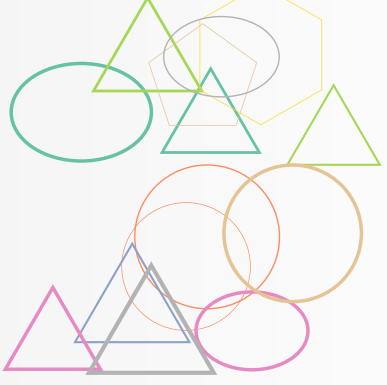[{"shape": "triangle", "thickness": 2, "radius": 0.73, "center": [0.544, 0.676]}, {"shape": "oval", "thickness": 2.5, "radius": 0.9, "center": [0.21, 0.708]}, {"shape": "circle", "thickness": 1, "radius": 0.93, "center": [0.535, 0.385]}, {"shape": "circle", "thickness": 0.5, "radius": 0.83, "center": [0.48, 0.308]}, {"shape": "triangle", "thickness": 1.5, "radius": 0.85, "center": [0.341, 0.196]}, {"shape": "oval", "thickness": 2.5, "radius": 0.72, "center": [0.65, 0.141]}, {"shape": "triangle", "thickness": 2.5, "radius": 0.71, "center": [0.136, 0.112]}, {"shape": "triangle", "thickness": 2, "radius": 0.81, "center": [0.381, 0.844]}, {"shape": "triangle", "thickness": 1.5, "radius": 0.69, "center": [0.861, 0.641]}, {"shape": "hexagon", "thickness": 0.5, "radius": 0.91, "center": [0.673, 0.857]}, {"shape": "pentagon", "thickness": 0.5, "radius": 0.73, "center": [0.523, 0.792]}, {"shape": "circle", "thickness": 2.5, "radius": 0.89, "center": [0.755, 0.394]}, {"shape": "triangle", "thickness": 3, "radius": 0.93, "center": [0.39, 0.125]}, {"shape": "oval", "thickness": 1, "radius": 0.75, "center": [0.571, 0.853]}]